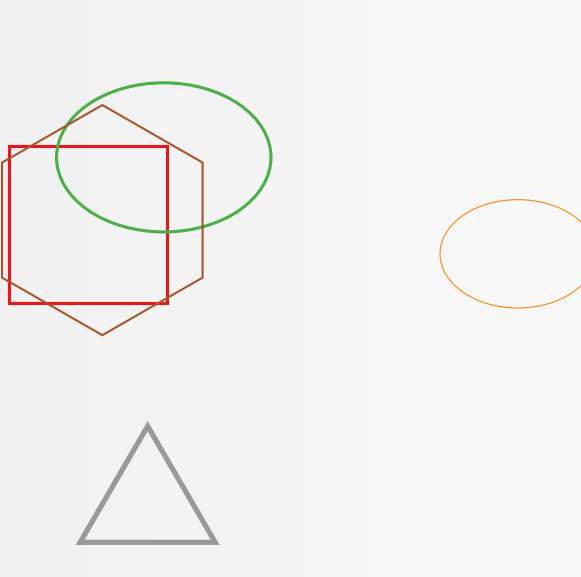[{"shape": "square", "thickness": 1.5, "radius": 0.68, "center": [0.151, 0.61]}, {"shape": "oval", "thickness": 1.5, "radius": 0.92, "center": [0.282, 0.727]}, {"shape": "oval", "thickness": 0.5, "radius": 0.67, "center": [0.891, 0.56]}, {"shape": "hexagon", "thickness": 1, "radius": 1.0, "center": [0.176, 0.618]}, {"shape": "triangle", "thickness": 2.5, "radius": 0.67, "center": [0.254, 0.127]}]